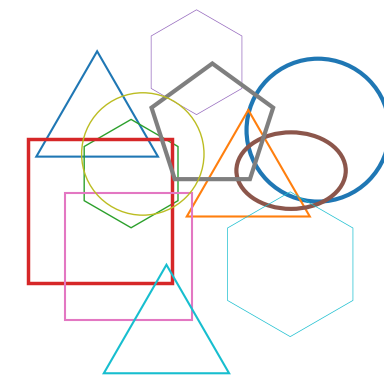[{"shape": "triangle", "thickness": 1.5, "radius": 0.91, "center": [0.252, 0.684]}, {"shape": "circle", "thickness": 3, "radius": 0.93, "center": [0.826, 0.662]}, {"shape": "triangle", "thickness": 1.5, "radius": 0.92, "center": [0.645, 0.53]}, {"shape": "hexagon", "thickness": 1, "radius": 0.7, "center": [0.34, 0.549]}, {"shape": "square", "thickness": 2.5, "radius": 0.93, "center": [0.26, 0.453]}, {"shape": "hexagon", "thickness": 0.5, "radius": 0.68, "center": [0.51, 0.838]}, {"shape": "oval", "thickness": 3, "radius": 0.71, "center": [0.756, 0.557]}, {"shape": "square", "thickness": 1.5, "radius": 0.82, "center": [0.333, 0.334]}, {"shape": "pentagon", "thickness": 3, "radius": 0.83, "center": [0.552, 0.669]}, {"shape": "circle", "thickness": 1, "radius": 0.79, "center": [0.371, 0.6]}, {"shape": "triangle", "thickness": 1.5, "radius": 0.94, "center": [0.432, 0.124]}, {"shape": "hexagon", "thickness": 0.5, "radius": 0.94, "center": [0.754, 0.314]}]